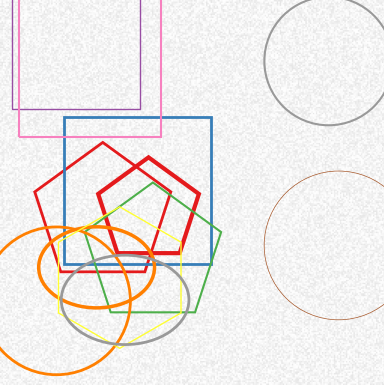[{"shape": "pentagon", "thickness": 3, "radius": 0.69, "center": [0.386, 0.454]}, {"shape": "pentagon", "thickness": 2, "radius": 0.93, "center": [0.267, 0.444]}, {"shape": "square", "thickness": 2, "radius": 0.95, "center": [0.358, 0.506]}, {"shape": "pentagon", "thickness": 1.5, "radius": 0.93, "center": [0.397, 0.34]}, {"shape": "square", "thickness": 1, "radius": 0.83, "center": [0.198, 0.883]}, {"shape": "circle", "thickness": 2, "radius": 0.96, "center": [0.147, 0.219]}, {"shape": "oval", "thickness": 2.5, "radius": 0.75, "center": [0.251, 0.306]}, {"shape": "hexagon", "thickness": 1, "radius": 0.92, "center": [0.311, 0.279]}, {"shape": "circle", "thickness": 0.5, "radius": 0.97, "center": [0.879, 0.363]}, {"shape": "square", "thickness": 1.5, "radius": 0.92, "center": [0.233, 0.828]}, {"shape": "circle", "thickness": 1.5, "radius": 0.83, "center": [0.853, 0.841]}, {"shape": "oval", "thickness": 2, "radius": 0.83, "center": [0.325, 0.221]}]